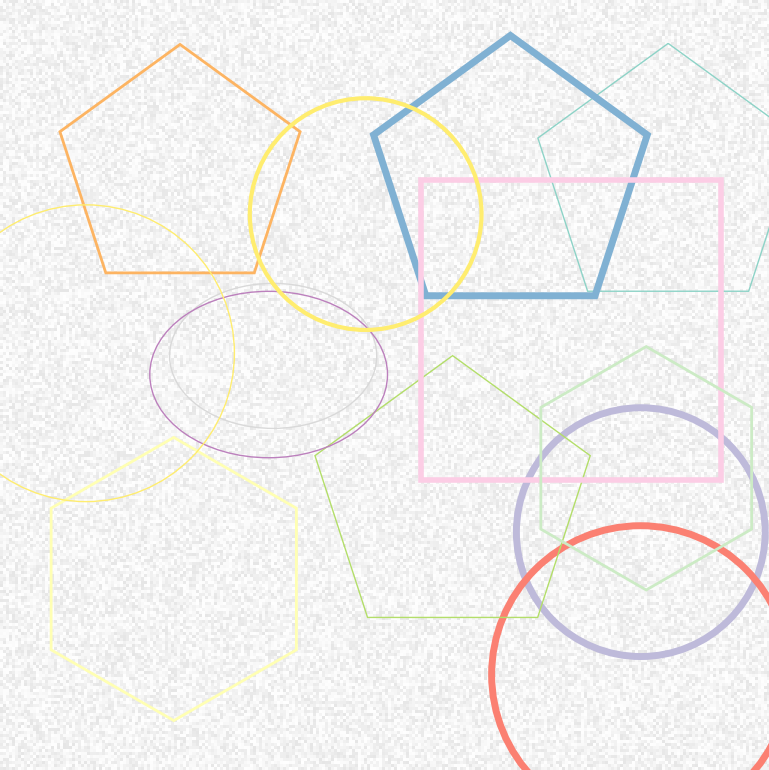[{"shape": "pentagon", "thickness": 0.5, "radius": 0.89, "center": [0.868, 0.766]}, {"shape": "hexagon", "thickness": 1, "radius": 0.92, "center": [0.226, 0.248]}, {"shape": "circle", "thickness": 2.5, "radius": 0.81, "center": [0.832, 0.309]}, {"shape": "circle", "thickness": 2.5, "radius": 0.97, "center": [0.832, 0.124]}, {"shape": "pentagon", "thickness": 2.5, "radius": 0.93, "center": [0.663, 0.767]}, {"shape": "pentagon", "thickness": 1, "radius": 0.82, "center": [0.234, 0.778]}, {"shape": "pentagon", "thickness": 0.5, "radius": 0.94, "center": [0.588, 0.35]}, {"shape": "square", "thickness": 2, "radius": 0.97, "center": [0.742, 0.572]}, {"shape": "oval", "thickness": 0.5, "radius": 0.67, "center": [0.355, 0.538]}, {"shape": "oval", "thickness": 0.5, "radius": 0.77, "center": [0.349, 0.514]}, {"shape": "hexagon", "thickness": 1, "radius": 0.79, "center": [0.839, 0.392]}, {"shape": "circle", "thickness": 1.5, "radius": 0.75, "center": [0.475, 0.722]}, {"shape": "circle", "thickness": 0.5, "radius": 0.96, "center": [0.112, 0.541]}]